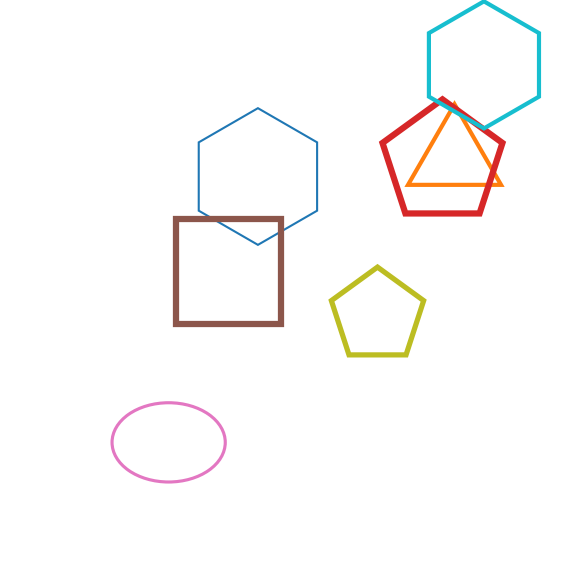[{"shape": "hexagon", "thickness": 1, "radius": 0.59, "center": [0.447, 0.693]}, {"shape": "triangle", "thickness": 2, "radius": 0.47, "center": [0.787, 0.726]}, {"shape": "pentagon", "thickness": 3, "radius": 0.55, "center": [0.766, 0.718]}, {"shape": "square", "thickness": 3, "radius": 0.45, "center": [0.396, 0.529]}, {"shape": "oval", "thickness": 1.5, "radius": 0.49, "center": [0.292, 0.233]}, {"shape": "pentagon", "thickness": 2.5, "radius": 0.42, "center": [0.654, 0.453]}, {"shape": "hexagon", "thickness": 2, "radius": 0.55, "center": [0.838, 0.887]}]